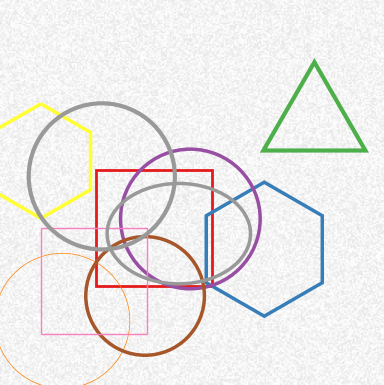[{"shape": "square", "thickness": 2, "radius": 0.75, "center": [0.4, 0.407]}, {"shape": "hexagon", "thickness": 2.5, "radius": 0.87, "center": [0.686, 0.353]}, {"shape": "triangle", "thickness": 3, "radius": 0.76, "center": [0.817, 0.686]}, {"shape": "circle", "thickness": 2.5, "radius": 0.91, "center": [0.494, 0.431]}, {"shape": "circle", "thickness": 0.5, "radius": 0.88, "center": [0.162, 0.167]}, {"shape": "hexagon", "thickness": 2.5, "radius": 0.74, "center": [0.106, 0.582]}, {"shape": "circle", "thickness": 2.5, "radius": 0.77, "center": [0.377, 0.231]}, {"shape": "square", "thickness": 1, "radius": 0.69, "center": [0.245, 0.271]}, {"shape": "oval", "thickness": 2.5, "radius": 0.93, "center": [0.464, 0.393]}, {"shape": "circle", "thickness": 3, "radius": 0.95, "center": [0.264, 0.542]}]